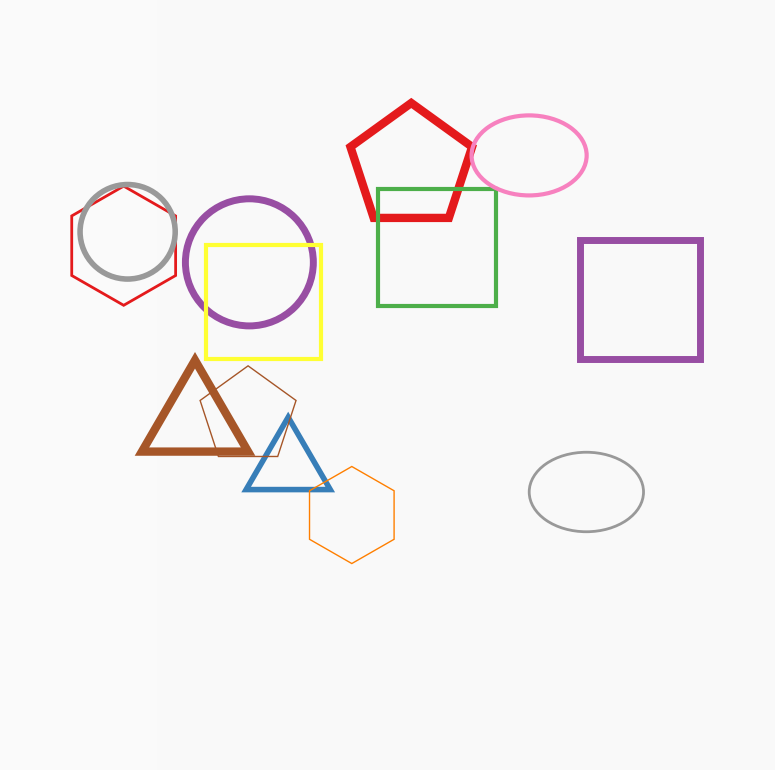[{"shape": "pentagon", "thickness": 3, "radius": 0.41, "center": [0.531, 0.784]}, {"shape": "hexagon", "thickness": 1, "radius": 0.39, "center": [0.16, 0.681]}, {"shape": "triangle", "thickness": 2, "radius": 0.31, "center": [0.372, 0.396]}, {"shape": "square", "thickness": 1.5, "radius": 0.38, "center": [0.564, 0.679]}, {"shape": "circle", "thickness": 2.5, "radius": 0.41, "center": [0.322, 0.659]}, {"shape": "square", "thickness": 2.5, "radius": 0.39, "center": [0.826, 0.611]}, {"shape": "hexagon", "thickness": 0.5, "radius": 0.32, "center": [0.454, 0.331]}, {"shape": "square", "thickness": 1.5, "radius": 0.37, "center": [0.34, 0.608]}, {"shape": "triangle", "thickness": 3, "radius": 0.4, "center": [0.252, 0.453]}, {"shape": "pentagon", "thickness": 0.5, "radius": 0.33, "center": [0.32, 0.46]}, {"shape": "oval", "thickness": 1.5, "radius": 0.37, "center": [0.683, 0.798]}, {"shape": "oval", "thickness": 1, "radius": 0.37, "center": [0.757, 0.361]}, {"shape": "circle", "thickness": 2, "radius": 0.31, "center": [0.165, 0.699]}]